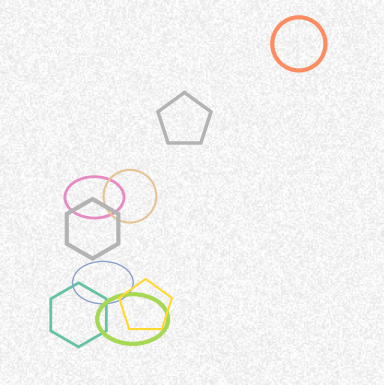[{"shape": "hexagon", "thickness": 2, "radius": 0.42, "center": [0.204, 0.182]}, {"shape": "circle", "thickness": 3, "radius": 0.35, "center": [0.776, 0.886]}, {"shape": "oval", "thickness": 1, "radius": 0.39, "center": [0.267, 0.266]}, {"shape": "oval", "thickness": 2, "radius": 0.38, "center": [0.245, 0.487]}, {"shape": "oval", "thickness": 3, "radius": 0.46, "center": [0.345, 0.171]}, {"shape": "pentagon", "thickness": 1.5, "radius": 0.36, "center": [0.378, 0.204]}, {"shape": "circle", "thickness": 1.5, "radius": 0.34, "center": [0.338, 0.49]}, {"shape": "pentagon", "thickness": 2.5, "radius": 0.36, "center": [0.479, 0.687]}, {"shape": "hexagon", "thickness": 3, "radius": 0.39, "center": [0.24, 0.406]}]